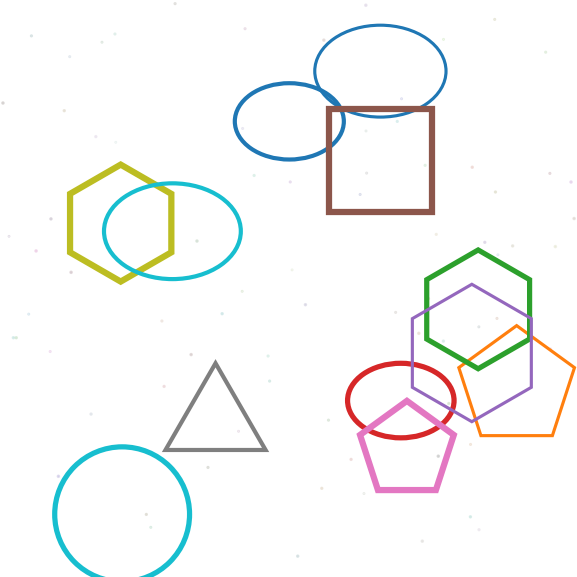[{"shape": "oval", "thickness": 2, "radius": 0.47, "center": [0.501, 0.789]}, {"shape": "oval", "thickness": 1.5, "radius": 0.57, "center": [0.659, 0.876]}, {"shape": "pentagon", "thickness": 1.5, "radius": 0.53, "center": [0.895, 0.33]}, {"shape": "hexagon", "thickness": 2.5, "radius": 0.51, "center": [0.828, 0.463]}, {"shape": "oval", "thickness": 2.5, "radius": 0.46, "center": [0.694, 0.306]}, {"shape": "hexagon", "thickness": 1.5, "radius": 0.59, "center": [0.817, 0.388]}, {"shape": "square", "thickness": 3, "radius": 0.45, "center": [0.658, 0.72]}, {"shape": "pentagon", "thickness": 3, "radius": 0.43, "center": [0.705, 0.22]}, {"shape": "triangle", "thickness": 2, "radius": 0.5, "center": [0.373, 0.27]}, {"shape": "hexagon", "thickness": 3, "radius": 0.51, "center": [0.209, 0.613]}, {"shape": "circle", "thickness": 2.5, "radius": 0.58, "center": [0.211, 0.109]}, {"shape": "oval", "thickness": 2, "radius": 0.59, "center": [0.299, 0.599]}]